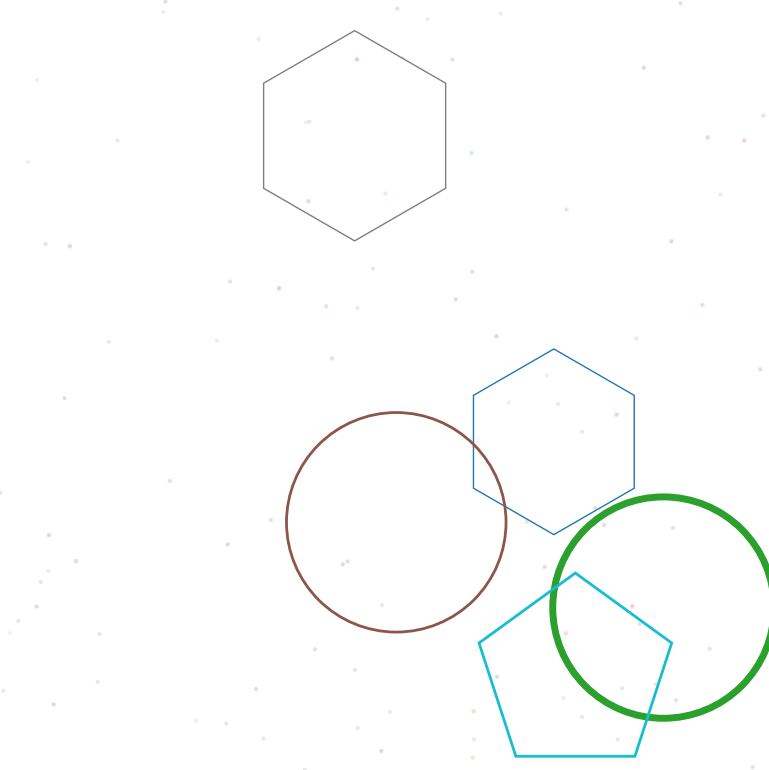[{"shape": "hexagon", "thickness": 0.5, "radius": 0.6, "center": [0.719, 0.426]}, {"shape": "circle", "thickness": 2.5, "radius": 0.72, "center": [0.862, 0.211]}, {"shape": "circle", "thickness": 1, "radius": 0.71, "center": [0.515, 0.322]}, {"shape": "hexagon", "thickness": 0.5, "radius": 0.68, "center": [0.461, 0.824]}, {"shape": "pentagon", "thickness": 1, "radius": 0.66, "center": [0.747, 0.124]}]